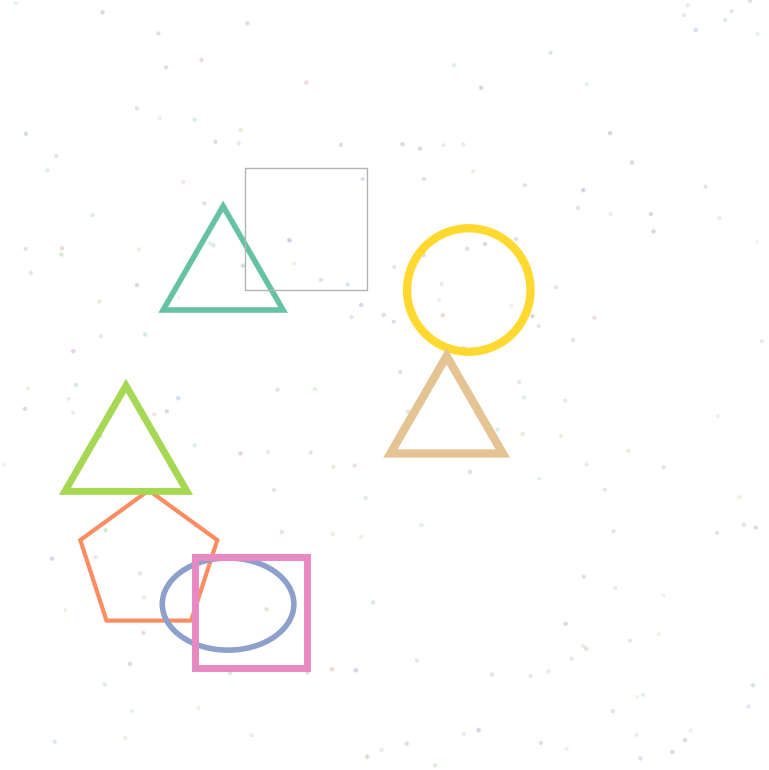[{"shape": "triangle", "thickness": 2, "radius": 0.45, "center": [0.29, 0.642]}, {"shape": "pentagon", "thickness": 1.5, "radius": 0.47, "center": [0.193, 0.27]}, {"shape": "oval", "thickness": 2, "radius": 0.43, "center": [0.296, 0.215]}, {"shape": "square", "thickness": 2.5, "radius": 0.36, "center": [0.326, 0.204]}, {"shape": "triangle", "thickness": 2.5, "radius": 0.46, "center": [0.164, 0.408]}, {"shape": "circle", "thickness": 3, "radius": 0.4, "center": [0.609, 0.623]}, {"shape": "triangle", "thickness": 3, "radius": 0.42, "center": [0.58, 0.453]}, {"shape": "square", "thickness": 0.5, "radius": 0.4, "center": [0.397, 0.703]}]